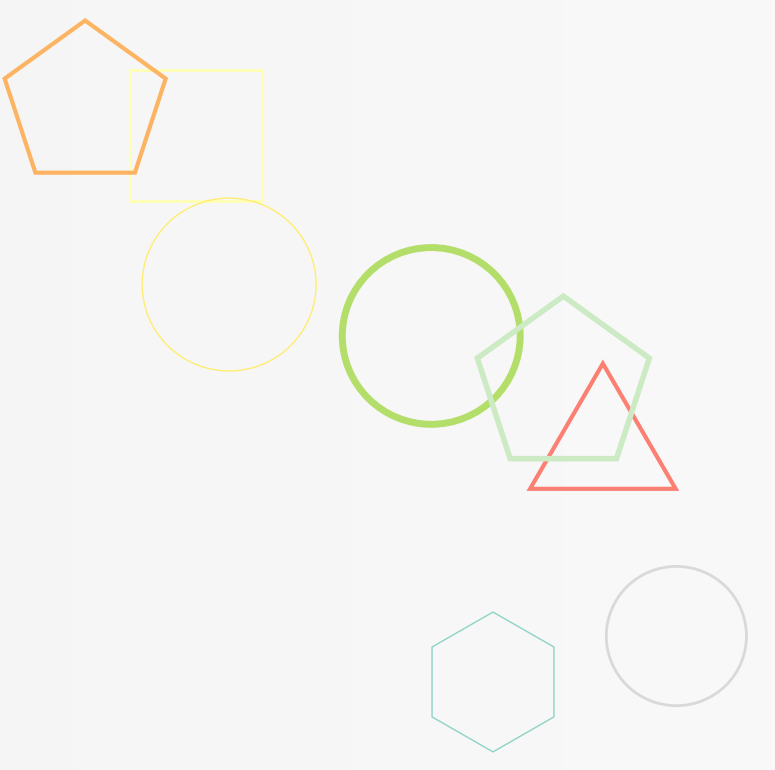[{"shape": "hexagon", "thickness": 0.5, "radius": 0.45, "center": [0.636, 0.114]}, {"shape": "square", "thickness": 1, "radius": 0.42, "center": [0.253, 0.824]}, {"shape": "triangle", "thickness": 1.5, "radius": 0.54, "center": [0.778, 0.419]}, {"shape": "pentagon", "thickness": 1.5, "radius": 0.55, "center": [0.11, 0.864]}, {"shape": "circle", "thickness": 2.5, "radius": 0.57, "center": [0.556, 0.564]}, {"shape": "circle", "thickness": 1, "radius": 0.45, "center": [0.873, 0.174]}, {"shape": "pentagon", "thickness": 2, "radius": 0.58, "center": [0.727, 0.499]}, {"shape": "circle", "thickness": 0.5, "radius": 0.56, "center": [0.296, 0.63]}]